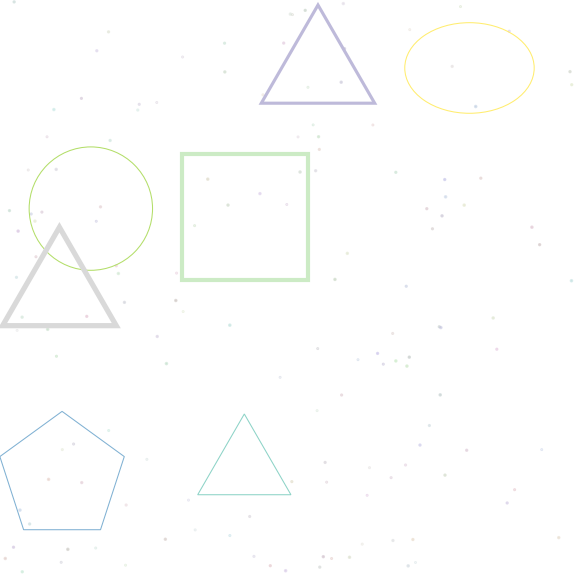[{"shape": "triangle", "thickness": 0.5, "radius": 0.47, "center": [0.423, 0.189]}, {"shape": "triangle", "thickness": 1.5, "radius": 0.57, "center": [0.551, 0.877]}, {"shape": "pentagon", "thickness": 0.5, "radius": 0.57, "center": [0.107, 0.174]}, {"shape": "circle", "thickness": 0.5, "radius": 0.53, "center": [0.157, 0.638]}, {"shape": "triangle", "thickness": 2.5, "radius": 0.57, "center": [0.103, 0.492]}, {"shape": "square", "thickness": 2, "radius": 0.55, "center": [0.424, 0.623]}, {"shape": "oval", "thickness": 0.5, "radius": 0.56, "center": [0.813, 0.881]}]